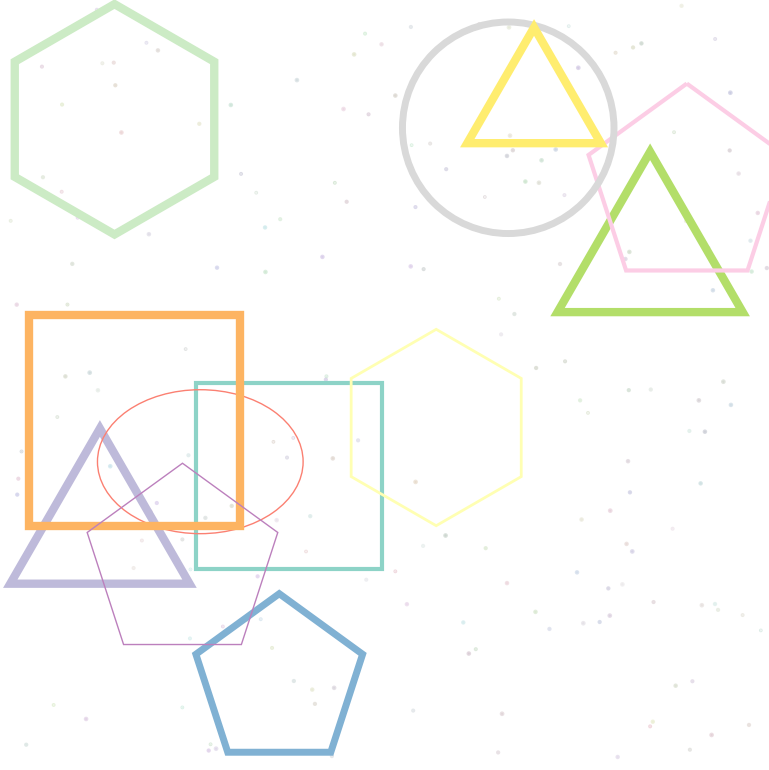[{"shape": "square", "thickness": 1.5, "radius": 0.61, "center": [0.375, 0.381]}, {"shape": "hexagon", "thickness": 1, "radius": 0.64, "center": [0.566, 0.445]}, {"shape": "triangle", "thickness": 3, "radius": 0.67, "center": [0.13, 0.309]}, {"shape": "oval", "thickness": 0.5, "radius": 0.67, "center": [0.26, 0.4]}, {"shape": "pentagon", "thickness": 2.5, "radius": 0.57, "center": [0.363, 0.115]}, {"shape": "square", "thickness": 3, "radius": 0.69, "center": [0.175, 0.454]}, {"shape": "triangle", "thickness": 3, "radius": 0.69, "center": [0.844, 0.664]}, {"shape": "pentagon", "thickness": 1.5, "radius": 0.67, "center": [0.892, 0.757]}, {"shape": "circle", "thickness": 2.5, "radius": 0.69, "center": [0.66, 0.834]}, {"shape": "pentagon", "thickness": 0.5, "radius": 0.65, "center": [0.237, 0.268]}, {"shape": "hexagon", "thickness": 3, "radius": 0.75, "center": [0.149, 0.845]}, {"shape": "triangle", "thickness": 3, "radius": 0.5, "center": [0.694, 0.864]}]